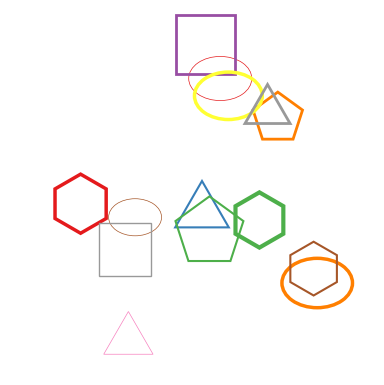[{"shape": "oval", "thickness": 0.5, "radius": 0.41, "center": [0.572, 0.796]}, {"shape": "hexagon", "thickness": 2.5, "radius": 0.38, "center": [0.209, 0.471]}, {"shape": "triangle", "thickness": 1.5, "radius": 0.4, "center": [0.525, 0.45]}, {"shape": "pentagon", "thickness": 1.5, "radius": 0.46, "center": [0.544, 0.397]}, {"shape": "hexagon", "thickness": 3, "radius": 0.36, "center": [0.674, 0.429]}, {"shape": "square", "thickness": 2, "radius": 0.39, "center": [0.534, 0.884]}, {"shape": "oval", "thickness": 2.5, "radius": 0.46, "center": [0.824, 0.265]}, {"shape": "pentagon", "thickness": 2, "radius": 0.34, "center": [0.722, 0.693]}, {"shape": "oval", "thickness": 2.5, "radius": 0.44, "center": [0.593, 0.751]}, {"shape": "hexagon", "thickness": 1.5, "radius": 0.35, "center": [0.815, 0.302]}, {"shape": "oval", "thickness": 0.5, "radius": 0.34, "center": [0.351, 0.436]}, {"shape": "triangle", "thickness": 0.5, "radius": 0.37, "center": [0.333, 0.117]}, {"shape": "square", "thickness": 1, "radius": 0.34, "center": [0.325, 0.351]}, {"shape": "triangle", "thickness": 2, "radius": 0.34, "center": [0.695, 0.713]}]